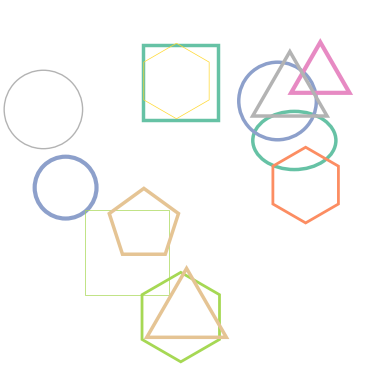[{"shape": "oval", "thickness": 2.5, "radius": 0.54, "center": [0.765, 0.635]}, {"shape": "square", "thickness": 2.5, "radius": 0.49, "center": [0.469, 0.786]}, {"shape": "hexagon", "thickness": 2, "radius": 0.49, "center": [0.794, 0.519]}, {"shape": "circle", "thickness": 2.5, "radius": 0.5, "center": [0.721, 0.738]}, {"shape": "circle", "thickness": 3, "radius": 0.4, "center": [0.17, 0.513]}, {"shape": "triangle", "thickness": 3, "radius": 0.44, "center": [0.832, 0.803]}, {"shape": "hexagon", "thickness": 2, "radius": 0.58, "center": [0.47, 0.176]}, {"shape": "square", "thickness": 0.5, "radius": 0.55, "center": [0.331, 0.344]}, {"shape": "hexagon", "thickness": 0.5, "radius": 0.49, "center": [0.458, 0.79]}, {"shape": "triangle", "thickness": 2.5, "radius": 0.6, "center": [0.485, 0.184]}, {"shape": "pentagon", "thickness": 2.5, "radius": 0.47, "center": [0.374, 0.416]}, {"shape": "circle", "thickness": 1, "radius": 0.51, "center": [0.113, 0.716]}, {"shape": "triangle", "thickness": 2.5, "radius": 0.56, "center": [0.753, 0.754]}]